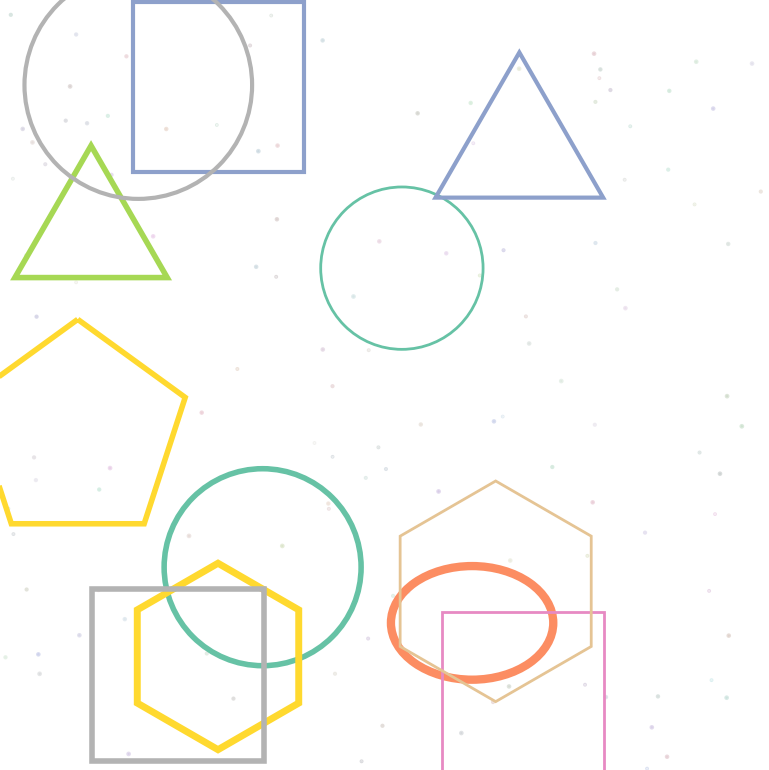[{"shape": "circle", "thickness": 1, "radius": 0.53, "center": [0.522, 0.652]}, {"shape": "circle", "thickness": 2, "radius": 0.64, "center": [0.341, 0.263]}, {"shape": "oval", "thickness": 3, "radius": 0.53, "center": [0.613, 0.191]}, {"shape": "square", "thickness": 1.5, "radius": 0.55, "center": [0.284, 0.887]}, {"shape": "triangle", "thickness": 1.5, "radius": 0.63, "center": [0.674, 0.806]}, {"shape": "square", "thickness": 1, "radius": 0.52, "center": [0.679, 0.101]}, {"shape": "triangle", "thickness": 2, "radius": 0.57, "center": [0.118, 0.697]}, {"shape": "hexagon", "thickness": 2.5, "radius": 0.61, "center": [0.283, 0.147]}, {"shape": "pentagon", "thickness": 2, "radius": 0.73, "center": [0.101, 0.439]}, {"shape": "hexagon", "thickness": 1, "radius": 0.72, "center": [0.644, 0.232]}, {"shape": "circle", "thickness": 1.5, "radius": 0.74, "center": [0.18, 0.89]}, {"shape": "square", "thickness": 2, "radius": 0.56, "center": [0.231, 0.123]}]